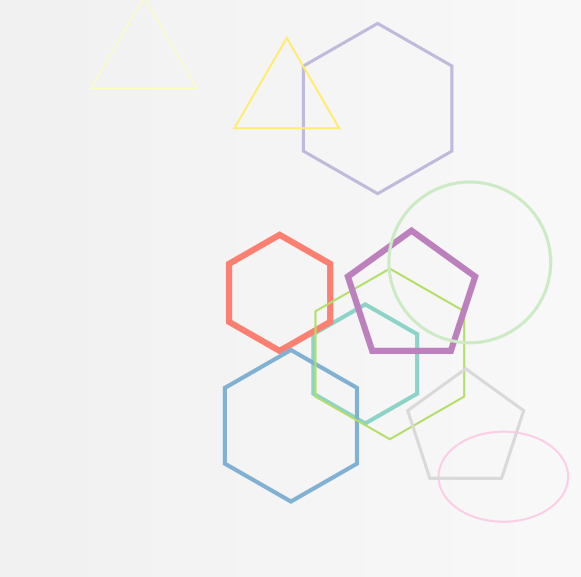[{"shape": "hexagon", "thickness": 2, "radius": 0.52, "center": [0.628, 0.369]}, {"shape": "triangle", "thickness": 0.5, "radius": 0.53, "center": [0.248, 0.899]}, {"shape": "hexagon", "thickness": 1.5, "radius": 0.74, "center": [0.65, 0.811]}, {"shape": "hexagon", "thickness": 3, "radius": 0.5, "center": [0.481, 0.492]}, {"shape": "hexagon", "thickness": 2, "radius": 0.66, "center": [0.501, 0.262]}, {"shape": "hexagon", "thickness": 1, "radius": 0.74, "center": [0.671, 0.386]}, {"shape": "oval", "thickness": 1, "radius": 0.56, "center": [0.866, 0.174]}, {"shape": "pentagon", "thickness": 1.5, "radius": 0.52, "center": [0.801, 0.256]}, {"shape": "pentagon", "thickness": 3, "radius": 0.58, "center": [0.708, 0.485]}, {"shape": "circle", "thickness": 1.5, "radius": 0.7, "center": [0.808, 0.545]}, {"shape": "triangle", "thickness": 1, "radius": 0.52, "center": [0.493, 0.829]}]